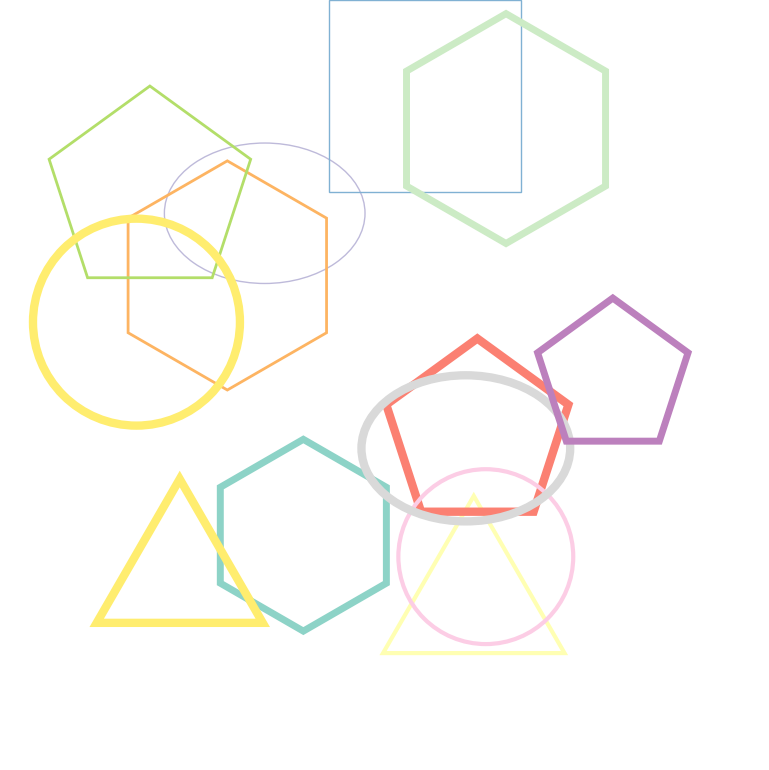[{"shape": "hexagon", "thickness": 2.5, "radius": 0.62, "center": [0.394, 0.305]}, {"shape": "triangle", "thickness": 1.5, "radius": 0.68, "center": [0.615, 0.22]}, {"shape": "oval", "thickness": 0.5, "radius": 0.65, "center": [0.344, 0.723]}, {"shape": "pentagon", "thickness": 3, "radius": 0.62, "center": [0.62, 0.436]}, {"shape": "square", "thickness": 0.5, "radius": 0.62, "center": [0.552, 0.876]}, {"shape": "hexagon", "thickness": 1, "radius": 0.74, "center": [0.295, 0.642]}, {"shape": "pentagon", "thickness": 1, "radius": 0.69, "center": [0.195, 0.751]}, {"shape": "circle", "thickness": 1.5, "radius": 0.57, "center": [0.631, 0.277]}, {"shape": "oval", "thickness": 3, "radius": 0.68, "center": [0.605, 0.418]}, {"shape": "pentagon", "thickness": 2.5, "radius": 0.51, "center": [0.796, 0.51]}, {"shape": "hexagon", "thickness": 2.5, "radius": 0.75, "center": [0.657, 0.833]}, {"shape": "triangle", "thickness": 3, "radius": 0.62, "center": [0.233, 0.253]}, {"shape": "circle", "thickness": 3, "radius": 0.67, "center": [0.177, 0.582]}]